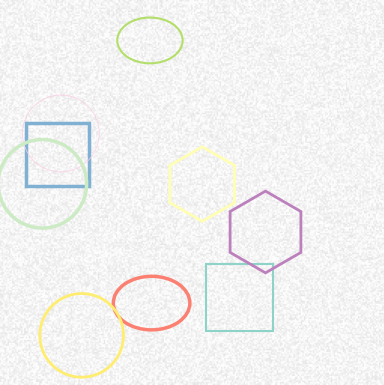[{"shape": "square", "thickness": 1.5, "radius": 0.44, "center": [0.621, 0.227]}, {"shape": "hexagon", "thickness": 2, "radius": 0.48, "center": [0.525, 0.522]}, {"shape": "oval", "thickness": 2.5, "radius": 0.5, "center": [0.394, 0.213]}, {"shape": "square", "thickness": 2.5, "radius": 0.41, "center": [0.15, 0.599]}, {"shape": "oval", "thickness": 1.5, "radius": 0.42, "center": [0.389, 0.895]}, {"shape": "circle", "thickness": 0.5, "radius": 0.5, "center": [0.158, 0.653]}, {"shape": "hexagon", "thickness": 2, "radius": 0.53, "center": [0.69, 0.397]}, {"shape": "circle", "thickness": 2.5, "radius": 0.57, "center": [0.11, 0.523]}, {"shape": "circle", "thickness": 2, "radius": 0.54, "center": [0.212, 0.129]}]